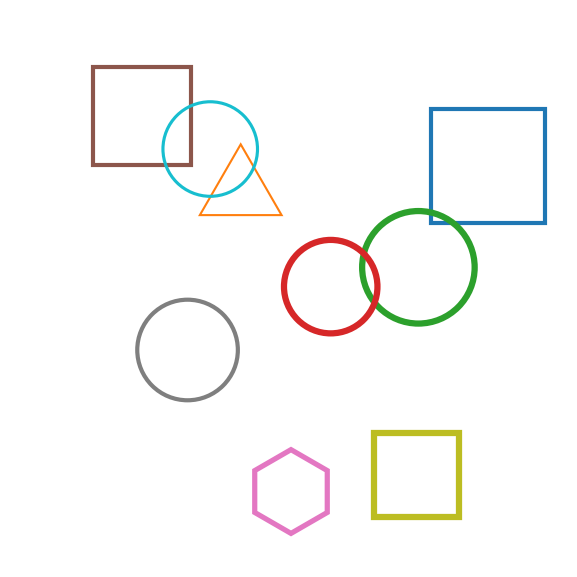[{"shape": "square", "thickness": 2, "radius": 0.49, "center": [0.845, 0.711]}, {"shape": "triangle", "thickness": 1, "radius": 0.41, "center": [0.417, 0.668]}, {"shape": "circle", "thickness": 3, "radius": 0.49, "center": [0.724, 0.536]}, {"shape": "circle", "thickness": 3, "radius": 0.4, "center": [0.573, 0.503]}, {"shape": "square", "thickness": 2, "radius": 0.42, "center": [0.246, 0.799]}, {"shape": "hexagon", "thickness": 2.5, "radius": 0.36, "center": [0.504, 0.148]}, {"shape": "circle", "thickness": 2, "radius": 0.44, "center": [0.325, 0.393]}, {"shape": "square", "thickness": 3, "radius": 0.37, "center": [0.721, 0.177]}, {"shape": "circle", "thickness": 1.5, "radius": 0.41, "center": [0.364, 0.741]}]